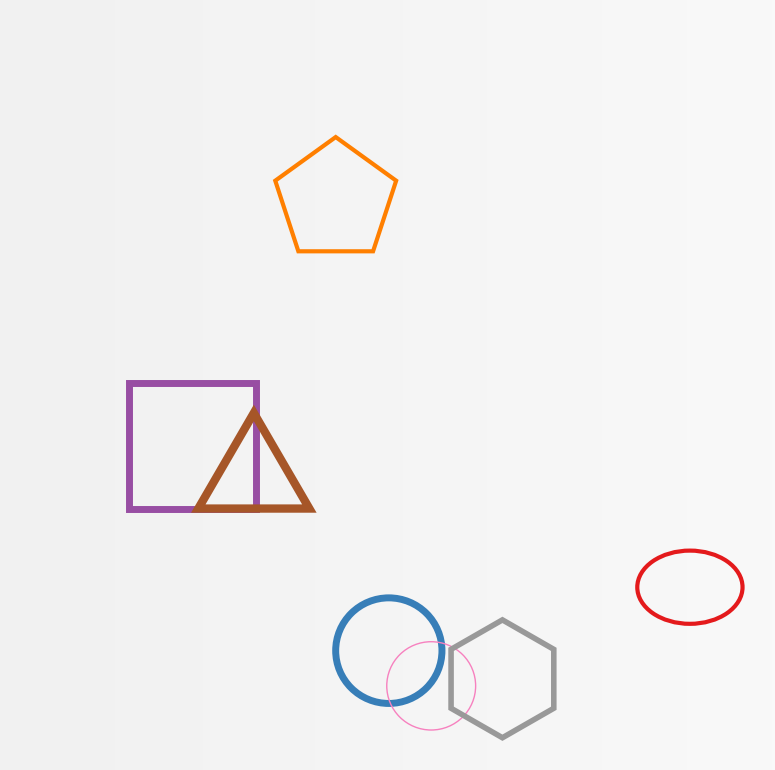[{"shape": "oval", "thickness": 1.5, "radius": 0.34, "center": [0.89, 0.237]}, {"shape": "circle", "thickness": 2.5, "radius": 0.34, "center": [0.502, 0.155]}, {"shape": "square", "thickness": 2.5, "radius": 0.41, "center": [0.248, 0.421]}, {"shape": "pentagon", "thickness": 1.5, "radius": 0.41, "center": [0.433, 0.74]}, {"shape": "triangle", "thickness": 3, "radius": 0.41, "center": [0.328, 0.381]}, {"shape": "circle", "thickness": 0.5, "radius": 0.29, "center": [0.556, 0.109]}, {"shape": "hexagon", "thickness": 2, "radius": 0.38, "center": [0.648, 0.118]}]